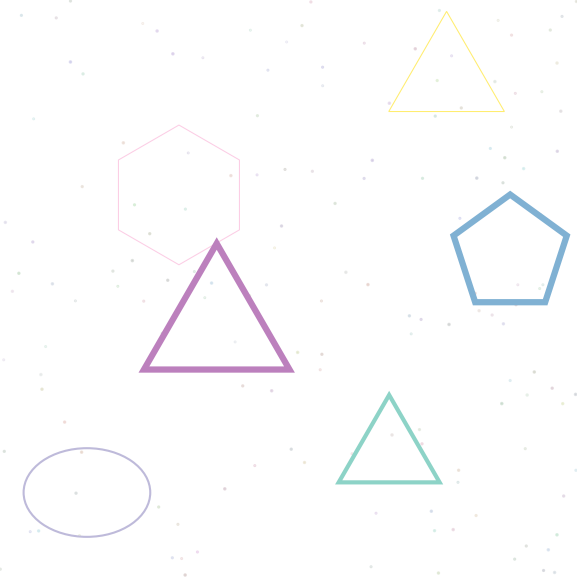[{"shape": "triangle", "thickness": 2, "radius": 0.5, "center": [0.674, 0.214]}, {"shape": "oval", "thickness": 1, "radius": 0.55, "center": [0.151, 0.146]}, {"shape": "pentagon", "thickness": 3, "radius": 0.52, "center": [0.883, 0.559]}, {"shape": "hexagon", "thickness": 0.5, "radius": 0.6, "center": [0.31, 0.662]}, {"shape": "triangle", "thickness": 3, "radius": 0.73, "center": [0.375, 0.432]}, {"shape": "triangle", "thickness": 0.5, "radius": 0.58, "center": [0.773, 0.864]}]